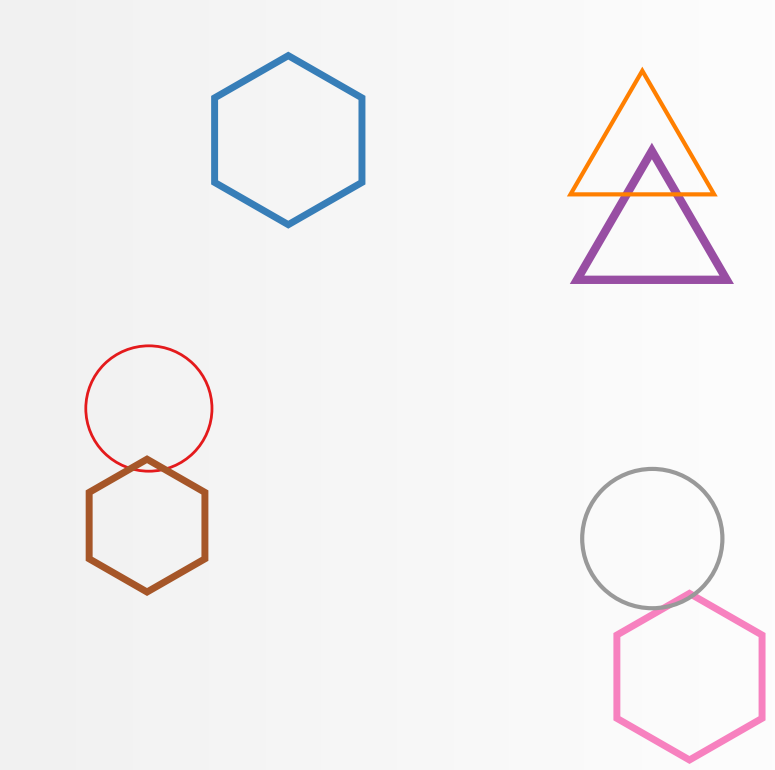[{"shape": "circle", "thickness": 1, "radius": 0.41, "center": [0.192, 0.469]}, {"shape": "hexagon", "thickness": 2.5, "radius": 0.55, "center": [0.372, 0.818]}, {"shape": "triangle", "thickness": 3, "radius": 0.56, "center": [0.841, 0.692]}, {"shape": "triangle", "thickness": 1.5, "radius": 0.54, "center": [0.829, 0.801]}, {"shape": "hexagon", "thickness": 2.5, "radius": 0.43, "center": [0.19, 0.317]}, {"shape": "hexagon", "thickness": 2.5, "radius": 0.54, "center": [0.89, 0.121]}, {"shape": "circle", "thickness": 1.5, "radius": 0.45, "center": [0.842, 0.301]}]